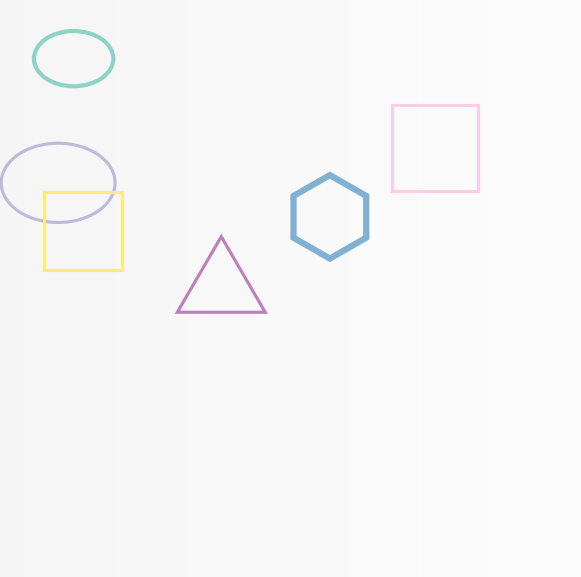[{"shape": "oval", "thickness": 2, "radius": 0.34, "center": [0.127, 0.898]}, {"shape": "oval", "thickness": 1.5, "radius": 0.49, "center": [0.1, 0.683]}, {"shape": "hexagon", "thickness": 3, "radius": 0.36, "center": [0.568, 0.624]}, {"shape": "square", "thickness": 1.5, "radius": 0.37, "center": [0.749, 0.743]}, {"shape": "triangle", "thickness": 1.5, "radius": 0.44, "center": [0.381, 0.502]}, {"shape": "square", "thickness": 1.5, "radius": 0.34, "center": [0.143, 0.599]}]